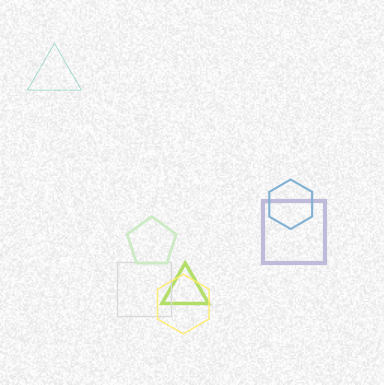[{"shape": "triangle", "thickness": 0.5, "radius": 0.4, "center": [0.141, 0.806]}, {"shape": "square", "thickness": 3, "radius": 0.4, "center": [0.764, 0.398]}, {"shape": "hexagon", "thickness": 1.5, "radius": 0.32, "center": [0.755, 0.469]}, {"shape": "triangle", "thickness": 2.5, "radius": 0.35, "center": [0.481, 0.247]}, {"shape": "square", "thickness": 1, "radius": 0.35, "center": [0.374, 0.25]}, {"shape": "pentagon", "thickness": 2, "radius": 0.33, "center": [0.394, 0.371]}, {"shape": "hexagon", "thickness": 1, "radius": 0.39, "center": [0.476, 0.21]}]